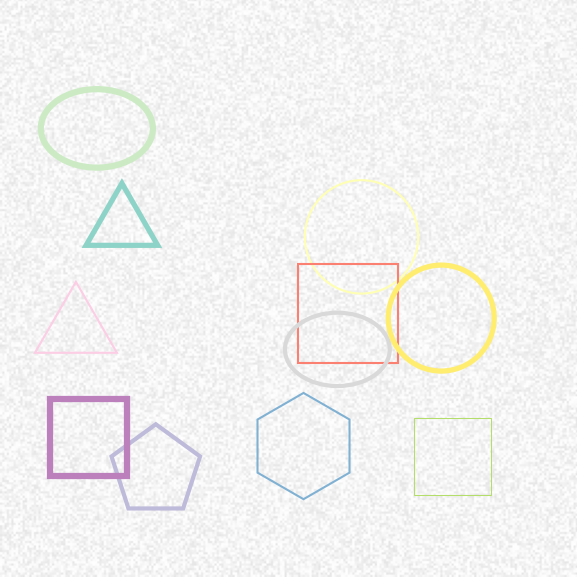[{"shape": "triangle", "thickness": 2.5, "radius": 0.36, "center": [0.211, 0.61]}, {"shape": "circle", "thickness": 1, "radius": 0.49, "center": [0.626, 0.589]}, {"shape": "pentagon", "thickness": 2, "radius": 0.4, "center": [0.27, 0.184]}, {"shape": "square", "thickness": 1, "radius": 0.43, "center": [0.603, 0.456]}, {"shape": "hexagon", "thickness": 1, "radius": 0.46, "center": [0.526, 0.227]}, {"shape": "square", "thickness": 0.5, "radius": 0.33, "center": [0.784, 0.208]}, {"shape": "triangle", "thickness": 1, "radius": 0.41, "center": [0.131, 0.429]}, {"shape": "oval", "thickness": 2, "radius": 0.45, "center": [0.584, 0.394]}, {"shape": "square", "thickness": 3, "radius": 0.33, "center": [0.154, 0.242]}, {"shape": "oval", "thickness": 3, "radius": 0.49, "center": [0.168, 0.777]}, {"shape": "circle", "thickness": 2.5, "radius": 0.46, "center": [0.764, 0.448]}]